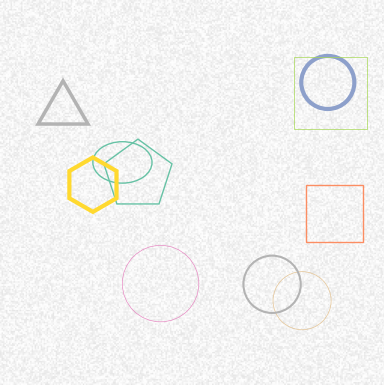[{"shape": "oval", "thickness": 1, "radius": 0.38, "center": [0.318, 0.578]}, {"shape": "pentagon", "thickness": 1, "radius": 0.47, "center": [0.358, 0.546]}, {"shape": "square", "thickness": 1, "radius": 0.37, "center": [0.869, 0.445]}, {"shape": "circle", "thickness": 3, "radius": 0.34, "center": [0.851, 0.786]}, {"shape": "circle", "thickness": 0.5, "radius": 0.5, "center": [0.417, 0.263]}, {"shape": "square", "thickness": 0.5, "radius": 0.47, "center": [0.858, 0.759]}, {"shape": "hexagon", "thickness": 3, "radius": 0.35, "center": [0.241, 0.52]}, {"shape": "circle", "thickness": 0.5, "radius": 0.38, "center": [0.785, 0.219]}, {"shape": "circle", "thickness": 1.5, "radius": 0.37, "center": [0.707, 0.262]}, {"shape": "triangle", "thickness": 2.5, "radius": 0.37, "center": [0.164, 0.715]}]